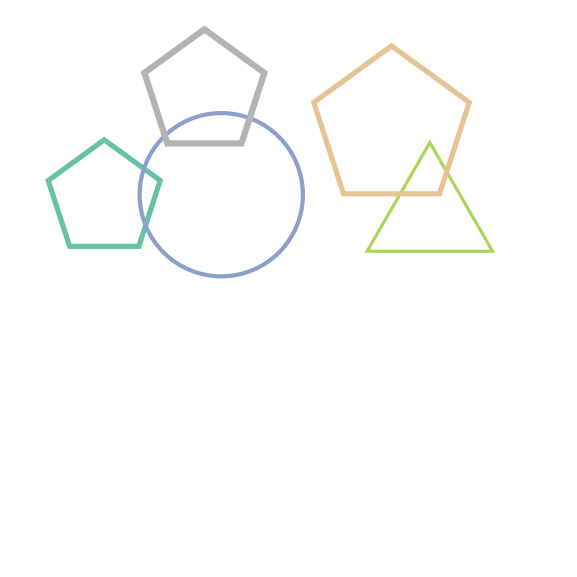[{"shape": "pentagon", "thickness": 2.5, "radius": 0.51, "center": [0.18, 0.655]}, {"shape": "circle", "thickness": 2, "radius": 0.71, "center": [0.383, 0.662]}, {"shape": "triangle", "thickness": 1.5, "radius": 0.63, "center": [0.744, 0.627]}, {"shape": "pentagon", "thickness": 2.5, "radius": 0.71, "center": [0.678, 0.778]}, {"shape": "pentagon", "thickness": 3, "radius": 0.55, "center": [0.354, 0.839]}]